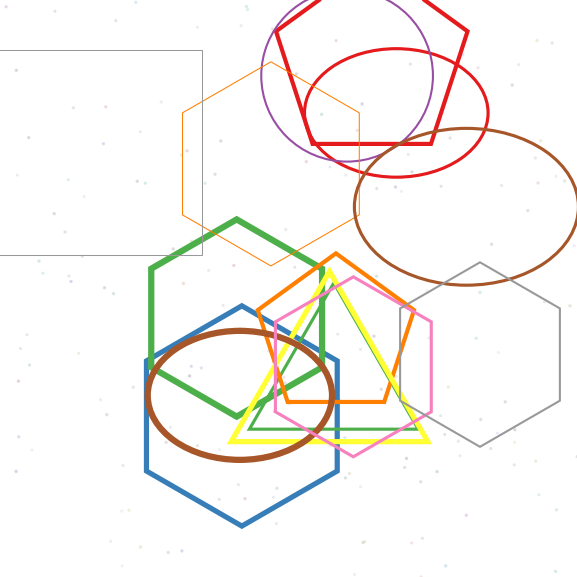[{"shape": "pentagon", "thickness": 2, "radius": 0.87, "center": [0.644, 0.891]}, {"shape": "oval", "thickness": 1.5, "radius": 0.79, "center": [0.686, 0.804]}, {"shape": "hexagon", "thickness": 2.5, "radius": 0.95, "center": [0.419, 0.279]}, {"shape": "hexagon", "thickness": 3, "radius": 0.85, "center": [0.41, 0.448]}, {"shape": "triangle", "thickness": 1.5, "radius": 0.84, "center": [0.578, 0.34]}, {"shape": "circle", "thickness": 1, "radius": 0.74, "center": [0.601, 0.868]}, {"shape": "pentagon", "thickness": 2, "radius": 0.71, "center": [0.582, 0.418]}, {"shape": "hexagon", "thickness": 0.5, "radius": 0.88, "center": [0.469, 0.715]}, {"shape": "triangle", "thickness": 2.5, "radius": 0.98, "center": [0.571, 0.333]}, {"shape": "oval", "thickness": 1.5, "radius": 0.97, "center": [0.808, 0.641]}, {"shape": "oval", "thickness": 3, "radius": 0.8, "center": [0.415, 0.315]}, {"shape": "hexagon", "thickness": 1.5, "radius": 0.78, "center": [0.612, 0.364]}, {"shape": "square", "thickness": 0.5, "radius": 0.89, "center": [0.172, 0.735]}, {"shape": "hexagon", "thickness": 1, "radius": 0.8, "center": [0.831, 0.385]}]